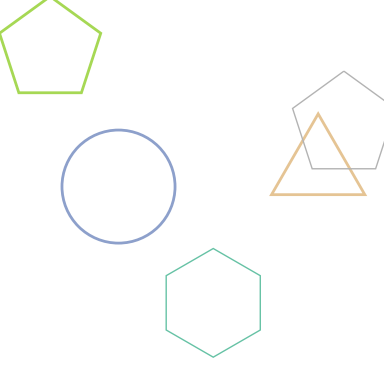[{"shape": "hexagon", "thickness": 1, "radius": 0.71, "center": [0.554, 0.213]}, {"shape": "circle", "thickness": 2, "radius": 0.73, "center": [0.308, 0.515]}, {"shape": "pentagon", "thickness": 2, "radius": 0.69, "center": [0.13, 0.871]}, {"shape": "triangle", "thickness": 2, "radius": 0.7, "center": [0.826, 0.564]}, {"shape": "pentagon", "thickness": 1, "radius": 0.7, "center": [0.893, 0.675]}]